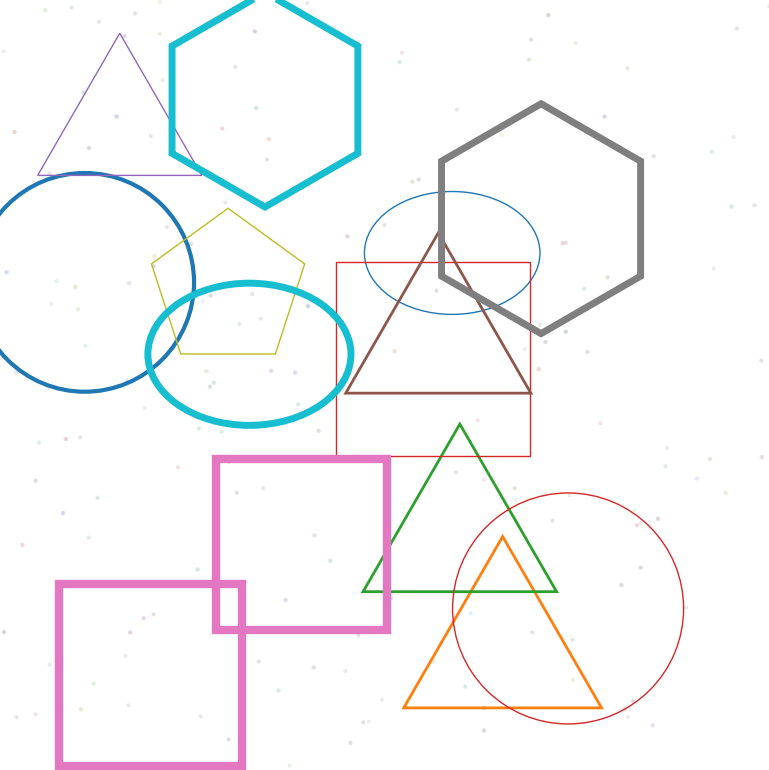[{"shape": "oval", "thickness": 0.5, "radius": 0.57, "center": [0.587, 0.671]}, {"shape": "circle", "thickness": 1.5, "radius": 0.71, "center": [0.11, 0.633]}, {"shape": "triangle", "thickness": 1, "radius": 0.74, "center": [0.653, 0.155]}, {"shape": "triangle", "thickness": 1, "radius": 0.73, "center": [0.597, 0.304]}, {"shape": "circle", "thickness": 0.5, "radius": 0.75, "center": [0.738, 0.21]}, {"shape": "square", "thickness": 0.5, "radius": 0.63, "center": [0.562, 0.534]}, {"shape": "triangle", "thickness": 0.5, "radius": 0.62, "center": [0.156, 0.834]}, {"shape": "triangle", "thickness": 1, "radius": 0.69, "center": [0.569, 0.559]}, {"shape": "square", "thickness": 3, "radius": 0.55, "center": [0.392, 0.293]}, {"shape": "square", "thickness": 3, "radius": 0.59, "center": [0.195, 0.123]}, {"shape": "hexagon", "thickness": 2.5, "radius": 0.75, "center": [0.703, 0.716]}, {"shape": "pentagon", "thickness": 0.5, "radius": 0.52, "center": [0.296, 0.625]}, {"shape": "hexagon", "thickness": 2.5, "radius": 0.7, "center": [0.344, 0.871]}, {"shape": "oval", "thickness": 2.5, "radius": 0.66, "center": [0.324, 0.54]}]